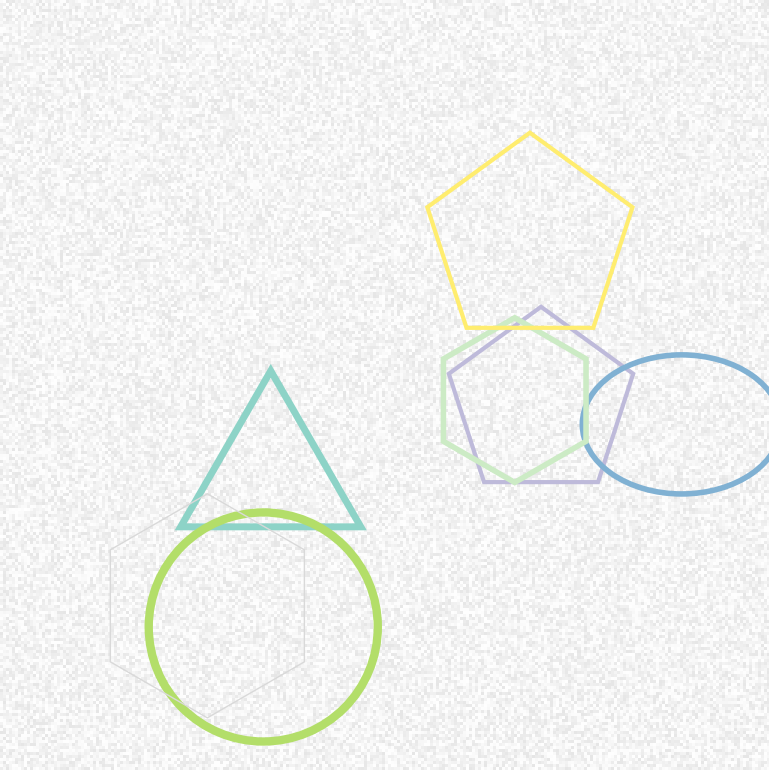[{"shape": "triangle", "thickness": 2.5, "radius": 0.68, "center": [0.352, 0.383]}, {"shape": "pentagon", "thickness": 1.5, "radius": 0.63, "center": [0.703, 0.476]}, {"shape": "oval", "thickness": 2, "radius": 0.65, "center": [0.885, 0.449]}, {"shape": "circle", "thickness": 3, "radius": 0.74, "center": [0.342, 0.186]}, {"shape": "hexagon", "thickness": 0.5, "radius": 0.73, "center": [0.269, 0.213]}, {"shape": "hexagon", "thickness": 2, "radius": 0.53, "center": [0.668, 0.48]}, {"shape": "pentagon", "thickness": 1.5, "radius": 0.7, "center": [0.688, 0.688]}]